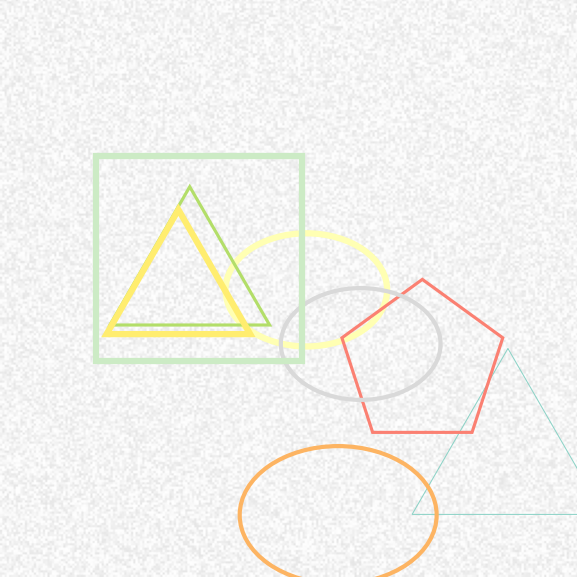[{"shape": "triangle", "thickness": 0.5, "radius": 0.96, "center": [0.88, 0.204]}, {"shape": "oval", "thickness": 3, "radius": 0.7, "center": [0.53, 0.497]}, {"shape": "pentagon", "thickness": 1.5, "radius": 0.73, "center": [0.731, 0.369]}, {"shape": "oval", "thickness": 2, "radius": 0.85, "center": [0.586, 0.107]}, {"shape": "triangle", "thickness": 1.5, "radius": 0.8, "center": [0.329, 0.516]}, {"shape": "oval", "thickness": 2, "radius": 0.69, "center": [0.625, 0.403]}, {"shape": "square", "thickness": 3, "radius": 0.89, "center": [0.345, 0.552]}, {"shape": "triangle", "thickness": 3, "radius": 0.72, "center": [0.309, 0.492]}]